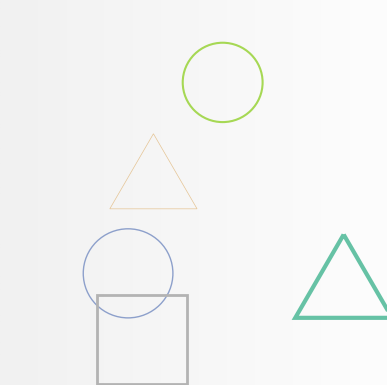[{"shape": "triangle", "thickness": 3, "radius": 0.72, "center": [0.887, 0.247]}, {"shape": "circle", "thickness": 1, "radius": 0.58, "center": [0.331, 0.29]}, {"shape": "circle", "thickness": 1.5, "radius": 0.52, "center": [0.575, 0.786]}, {"shape": "triangle", "thickness": 0.5, "radius": 0.65, "center": [0.396, 0.523]}, {"shape": "square", "thickness": 2, "radius": 0.58, "center": [0.366, 0.117]}]